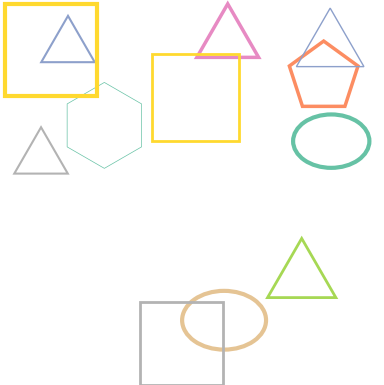[{"shape": "hexagon", "thickness": 0.5, "radius": 0.56, "center": [0.271, 0.674]}, {"shape": "oval", "thickness": 3, "radius": 0.5, "center": [0.86, 0.633]}, {"shape": "pentagon", "thickness": 2.5, "radius": 0.47, "center": [0.841, 0.8]}, {"shape": "triangle", "thickness": 1, "radius": 0.51, "center": [0.858, 0.878]}, {"shape": "triangle", "thickness": 1.5, "radius": 0.4, "center": [0.177, 0.879]}, {"shape": "triangle", "thickness": 2.5, "radius": 0.46, "center": [0.591, 0.897]}, {"shape": "triangle", "thickness": 2, "radius": 0.51, "center": [0.784, 0.278]}, {"shape": "square", "thickness": 3, "radius": 0.6, "center": [0.134, 0.871]}, {"shape": "square", "thickness": 2, "radius": 0.56, "center": [0.508, 0.746]}, {"shape": "oval", "thickness": 3, "radius": 0.55, "center": [0.582, 0.168]}, {"shape": "square", "thickness": 2, "radius": 0.54, "center": [0.472, 0.108]}, {"shape": "triangle", "thickness": 1.5, "radius": 0.4, "center": [0.107, 0.589]}]